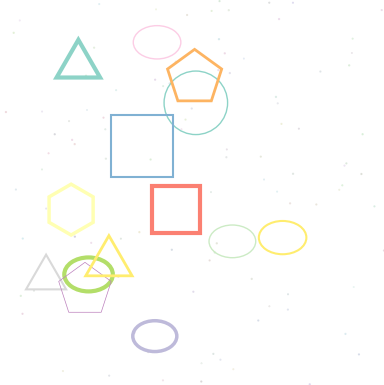[{"shape": "triangle", "thickness": 3, "radius": 0.33, "center": [0.203, 0.831]}, {"shape": "circle", "thickness": 1, "radius": 0.41, "center": [0.509, 0.733]}, {"shape": "hexagon", "thickness": 2.5, "radius": 0.33, "center": [0.185, 0.456]}, {"shape": "oval", "thickness": 2.5, "radius": 0.29, "center": [0.402, 0.127]}, {"shape": "square", "thickness": 3, "radius": 0.31, "center": [0.458, 0.456]}, {"shape": "square", "thickness": 1.5, "radius": 0.4, "center": [0.368, 0.622]}, {"shape": "pentagon", "thickness": 2, "radius": 0.37, "center": [0.505, 0.798]}, {"shape": "oval", "thickness": 3, "radius": 0.32, "center": [0.23, 0.287]}, {"shape": "oval", "thickness": 1, "radius": 0.31, "center": [0.408, 0.89]}, {"shape": "triangle", "thickness": 1.5, "radius": 0.3, "center": [0.12, 0.278]}, {"shape": "pentagon", "thickness": 0.5, "radius": 0.36, "center": [0.221, 0.247]}, {"shape": "oval", "thickness": 1, "radius": 0.3, "center": [0.604, 0.373]}, {"shape": "triangle", "thickness": 2, "radius": 0.35, "center": [0.283, 0.318]}, {"shape": "oval", "thickness": 1.5, "radius": 0.31, "center": [0.734, 0.383]}]